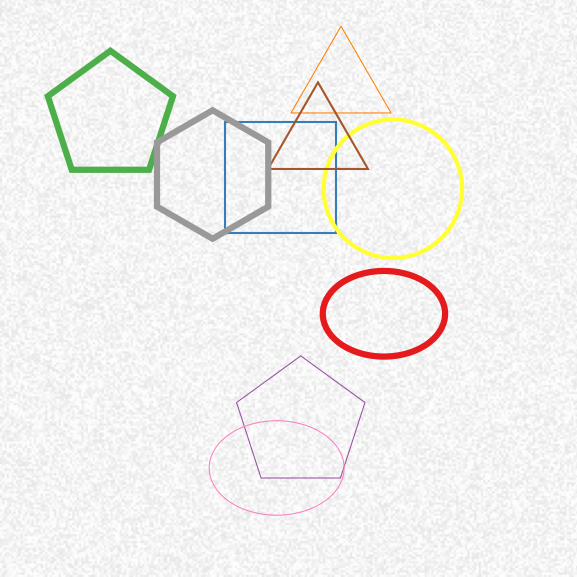[{"shape": "oval", "thickness": 3, "radius": 0.53, "center": [0.665, 0.456]}, {"shape": "square", "thickness": 1, "radius": 0.48, "center": [0.486, 0.692]}, {"shape": "pentagon", "thickness": 3, "radius": 0.57, "center": [0.191, 0.797]}, {"shape": "pentagon", "thickness": 0.5, "radius": 0.58, "center": [0.521, 0.266]}, {"shape": "triangle", "thickness": 0.5, "radius": 0.5, "center": [0.591, 0.854]}, {"shape": "circle", "thickness": 2, "radius": 0.6, "center": [0.68, 0.672]}, {"shape": "triangle", "thickness": 1, "radius": 0.5, "center": [0.551, 0.757]}, {"shape": "oval", "thickness": 0.5, "radius": 0.58, "center": [0.479, 0.189]}, {"shape": "hexagon", "thickness": 3, "radius": 0.56, "center": [0.368, 0.697]}]